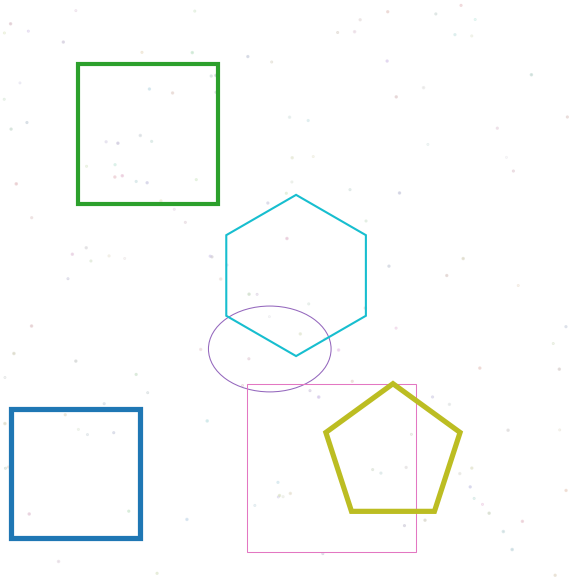[{"shape": "square", "thickness": 2.5, "radius": 0.56, "center": [0.131, 0.179]}, {"shape": "square", "thickness": 2, "radius": 0.61, "center": [0.256, 0.767]}, {"shape": "oval", "thickness": 0.5, "radius": 0.53, "center": [0.467, 0.395]}, {"shape": "square", "thickness": 0.5, "radius": 0.73, "center": [0.574, 0.189]}, {"shape": "pentagon", "thickness": 2.5, "radius": 0.61, "center": [0.68, 0.213]}, {"shape": "hexagon", "thickness": 1, "radius": 0.7, "center": [0.513, 0.522]}]